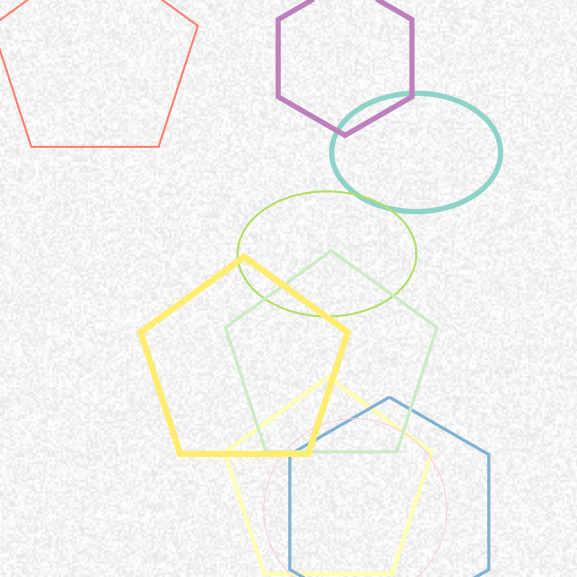[{"shape": "oval", "thickness": 2.5, "radius": 0.73, "center": [0.721, 0.735]}, {"shape": "pentagon", "thickness": 2, "radius": 0.94, "center": [0.568, 0.158]}, {"shape": "pentagon", "thickness": 1, "radius": 0.94, "center": [0.164, 0.897]}, {"shape": "hexagon", "thickness": 1.5, "radius": 1.0, "center": [0.674, 0.112]}, {"shape": "oval", "thickness": 1, "radius": 0.77, "center": [0.566, 0.559]}, {"shape": "circle", "thickness": 0.5, "radius": 0.79, "center": [0.615, 0.116]}, {"shape": "hexagon", "thickness": 2.5, "radius": 0.67, "center": [0.597, 0.898]}, {"shape": "pentagon", "thickness": 1.5, "radius": 0.96, "center": [0.574, 0.373]}, {"shape": "pentagon", "thickness": 3, "radius": 0.94, "center": [0.423, 0.366]}]